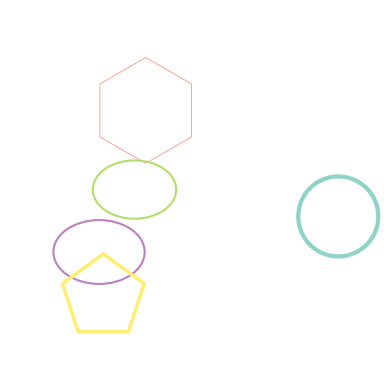[{"shape": "circle", "thickness": 3, "radius": 0.52, "center": [0.879, 0.438]}, {"shape": "hexagon", "thickness": 0.5, "radius": 0.69, "center": [0.378, 0.713]}, {"shape": "oval", "thickness": 1.5, "radius": 0.54, "center": [0.349, 0.508]}, {"shape": "oval", "thickness": 1.5, "radius": 0.59, "center": [0.257, 0.345]}, {"shape": "pentagon", "thickness": 2.5, "radius": 0.56, "center": [0.268, 0.229]}]